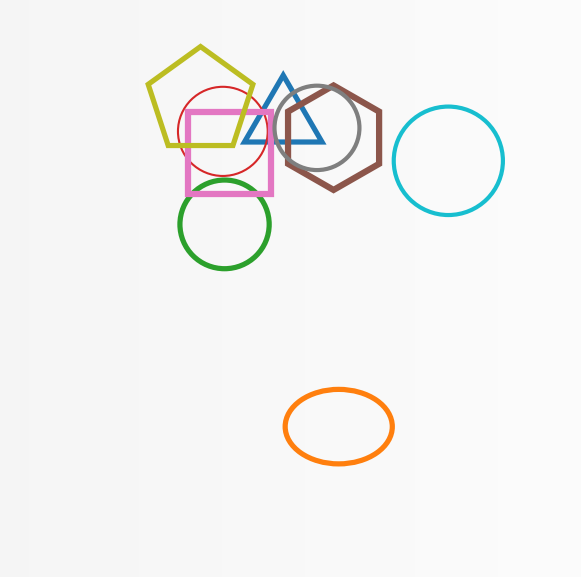[{"shape": "triangle", "thickness": 2.5, "radius": 0.39, "center": [0.487, 0.792]}, {"shape": "oval", "thickness": 2.5, "radius": 0.46, "center": [0.583, 0.26]}, {"shape": "circle", "thickness": 2.5, "radius": 0.38, "center": [0.386, 0.611]}, {"shape": "circle", "thickness": 1, "radius": 0.39, "center": [0.383, 0.772]}, {"shape": "hexagon", "thickness": 3, "radius": 0.45, "center": [0.574, 0.761]}, {"shape": "square", "thickness": 3, "radius": 0.36, "center": [0.395, 0.734]}, {"shape": "circle", "thickness": 2, "radius": 0.37, "center": [0.545, 0.778]}, {"shape": "pentagon", "thickness": 2.5, "radius": 0.47, "center": [0.345, 0.824]}, {"shape": "circle", "thickness": 2, "radius": 0.47, "center": [0.771, 0.721]}]